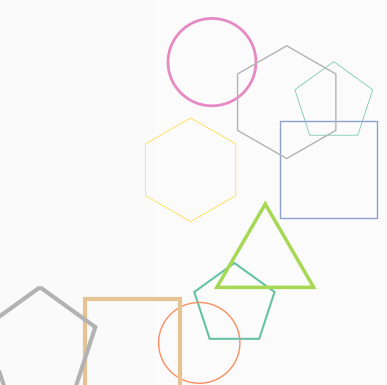[{"shape": "pentagon", "thickness": 1.5, "radius": 0.54, "center": [0.605, 0.208]}, {"shape": "pentagon", "thickness": 0.5, "radius": 0.53, "center": [0.861, 0.734]}, {"shape": "circle", "thickness": 1, "radius": 0.52, "center": [0.514, 0.109]}, {"shape": "square", "thickness": 1, "radius": 0.62, "center": [0.849, 0.56]}, {"shape": "circle", "thickness": 2, "radius": 0.57, "center": [0.547, 0.839]}, {"shape": "triangle", "thickness": 2.5, "radius": 0.72, "center": [0.685, 0.326]}, {"shape": "hexagon", "thickness": 0.5, "radius": 0.67, "center": [0.492, 0.559]}, {"shape": "square", "thickness": 3, "radius": 0.61, "center": [0.342, 0.1]}, {"shape": "pentagon", "thickness": 3, "radius": 0.75, "center": [0.103, 0.104]}, {"shape": "hexagon", "thickness": 1, "radius": 0.73, "center": [0.74, 0.735]}]